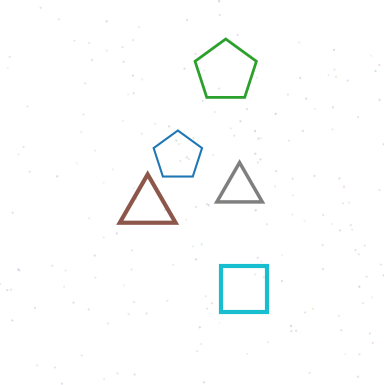[{"shape": "pentagon", "thickness": 1.5, "radius": 0.33, "center": [0.462, 0.595]}, {"shape": "pentagon", "thickness": 2, "radius": 0.42, "center": [0.586, 0.815]}, {"shape": "triangle", "thickness": 3, "radius": 0.42, "center": [0.384, 0.463]}, {"shape": "triangle", "thickness": 2.5, "radius": 0.34, "center": [0.622, 0.51]}, {"shape": "square", "thickness": 3, "radius": 0.3, "center": [0.634, 0.248]}]